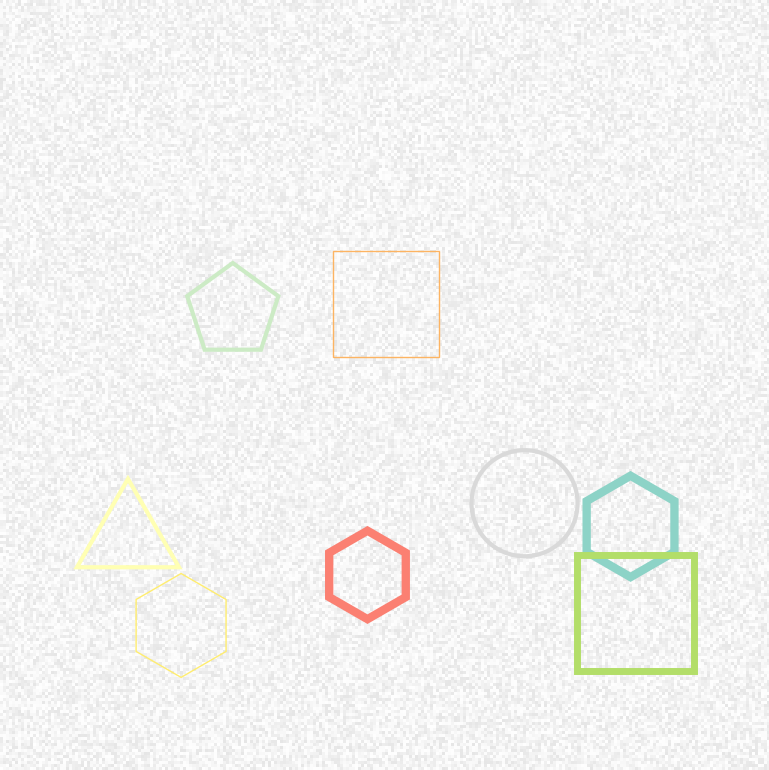[{"shape": "hexagon", "thickness": 3, "radius": 0.33, "center": [0.819, 0.316]}, {"shape": "triangle", "thickness": 1.5, "radius": 0.38, "center": [0.166, 0.302]}, {"shape": "hexagon", "thickness": 3, "radius": 0.29, "center": [0.477, 0.253]}, {"shape": "square", "thickness": 0.5, "radius": 0.34, "center": [0.501, 0.606]}, {"shape": "square", "thickness": 2.5, "radius": 0.38, "center": [0.825, 0.204]}, {"shape": "circle", "thickness": 1.5, "radius": 0.34, "center": [0.681, 0.346]}, {"shape": "pentagon", "thickness": 1.5, "radius": 0.31, "center": [0.302, 0.596]}, {"shape": "hexagon", "thickness": 0.5, "radius": 0.34, "center": [0.235, 0.188]}]